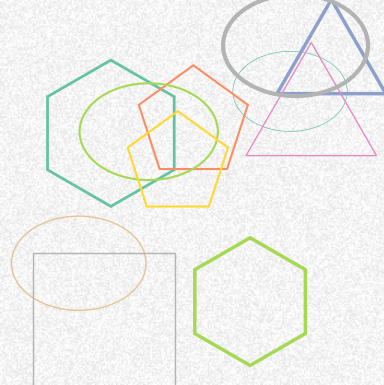[{"shape": "hexagon", "thickness": 2, "radius": 0.95, "center": [0.288, 0.654]}, {"shape": "oval", "thickness": 0.5, "radius": 0.74, "center": [0.753, 0.763]}, {"shape": "pentagon", "thickness": 1.5, "radius": 0.74, "center": [0.502, 0.681]}, {"shape": "triangle", "thickness": 2.5, "radius": 0.82, "center": [0.861, 0.838]}, {"shape": "triangle", "thickness": 1, "radius": 0.98, "center": [0.808, 0.694]}, {"shape": "oval", "thickness": 1.5, "radius": 0.9, "center": [0.386, 0.658]}, {"shape": "hexagon", "thickness": 2.5, "radius": 0.83, "center": [0.65, 0.217]}, {"shape": "pentagon", "thickness": 1.5, "radius": 0.68, "center": [0.462, 0.574]}, {"shape": "oval", "thickness": 1, "radius": 0.87, "center": [0.204, 0.316]}, {"shape": "oval", "thickness": 3, "radius": 0.94, "center": [0.768, 0.882]}, {"shape": "square", "thickness": 1, "radius": 0.92, "center": [0.27, 0.159]}]